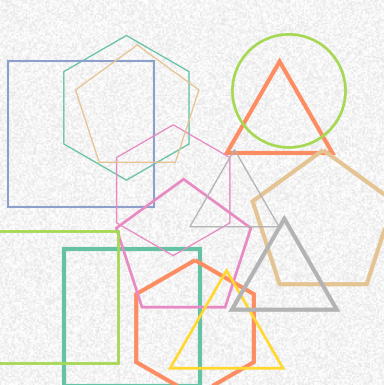[{"shape": "hexagon", "thickness": 1, "radius": 0.94, "center": [0.328, 0.72]}, {"shape": "square", "thickness": 3, "radius": 0.88, "center": [0.344, 0.175]}, {"shape": "triangle", "thickness": 3, "radius": 0.79, "center": [0.726, 0.682]}, {"shape": "hexagon", "thickness": 3, "radius": 0.88, "center": [0.507, 0.148]}, {"shape": "square", "thickness": 1.5, "radius": 0.95, "center": [0.21, 0.652]}, {"shape": "pentagon", "thickness": 2, "radius": 0.92, "center": [0.477, 0.351]}, {"shape": "hexagon", "thickness": 1, "radius": 0.85, "center": [0.45, 0.506]}, {"shape": "square", "thickness": 2, "radius": 0.86, "center": [0.133, 0.228]}, {"shape": "circle", "thickness": 2, "radius": 0.73, "center": [0.751, 0.764]}, {"shape": "triangle", "thickness": 2, "radius": 0.85, "center": [0.588, 0.128]}, {"shape": "pentagon", "thickness": 1, "radius": 0.84, "center": [0.356, 0.715]}, {"shape": "pentagon", "thickness": 3, "radius": 0.96, "center": [0.839, 0.418]}, {"shape": "triangle", "thickness": 1, "radius": 0.67, "center": [0.609, 0.478]}, {"shape": "triangle", "thickness": 3, "radius": 0.79, "center": [0.739, 0.274]}]